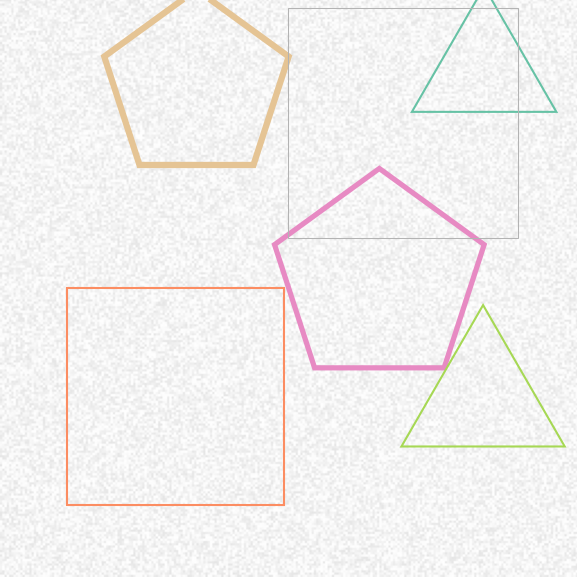[{"shape": "triangle", "thickness": 1, "radius": 0.72, "center": [0.838, 0.878]}, {"shape": "square", "thickness": 1, "radius": 0.94, "center": [0.304, 0.313]}, {"shape": "pentagon", "thickness": 2.5, "radius": 0.95, "center": [0.657, 0.517]}, {"shape": "triangle", "thickness": 1, "radius": 0.82, "center": [0.837, 0.308]}, {"shape": "pentagon", "thickness": 3, "radius": 0.84, "center": [0.34, 0.849]}, {"shape": "square", "thickness": 0.5, "radius": 1.0, "center": [0.698, 0.786]}]